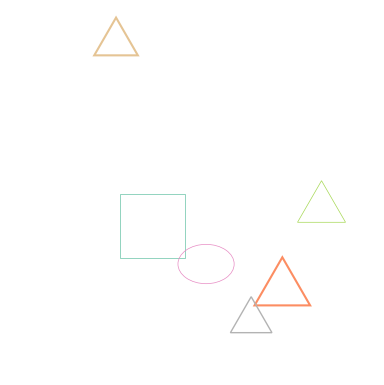[{"shape": "square", "thickness": 0.5, "radius": 0.42, "center": [0.396, 0.412]}, {"shape": "triangle", "thickness": 1.5, "radius": 0.42, "center": [0.733, 0.248]}, {"shape": "oval", "thickness": 0.5, "radius": 0.36, "center": [0.535, 0.314]}, {"shape": "triangle", "thickness": 0.5, "radius": 0.36, "center": [0.835, 0.459]}, {"shape": "triangle", "thickness": 1.5, "radius": 0.33, "center": [0.301, 0.889]}, {"shape": "triangle", "thickness": 1, "radius": 0.31, "center": [0.652, 0.167]}]